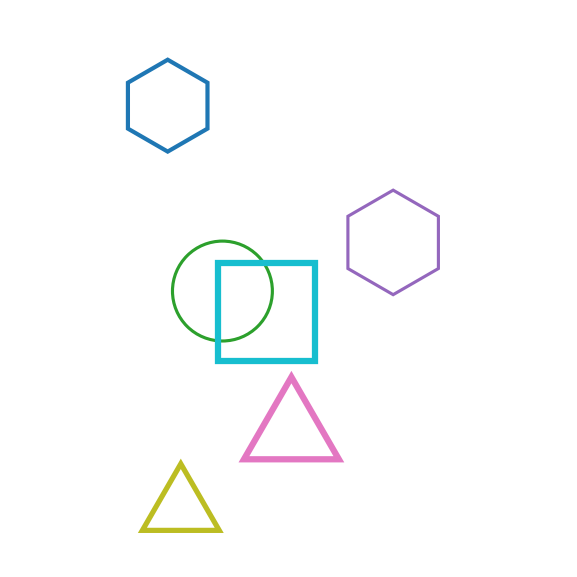[{"shape": "hexagon", "thickness": 2, "radius": 0.4, "center": [0.29, 0.816]}, {"shape": "circle", "thickness": 1.5, "radius": 0.43, "center": [0.385, 0.495]}, {"shape": "hexagon", "thickness": 1.5, "radius": 0.45, "center": [0.681, 0.579]}, {"shape": "triangle", "thickness": 3, "radius": 0.47, "center": [0.505, 0.251]}, {"shape": "triangle", "thickness": 2.5, "radius": 0.38, "center": [0.313, 0.119]}, {"shape": "square", "thickness": 3, "radius": 0.42, "center": [0.462, 0.459]}]